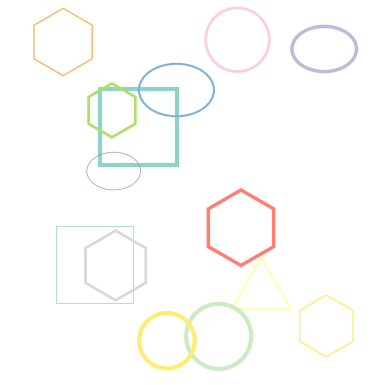[{"shape": "square", "thickness": 3, "radius": 0.5, "center": [0.36, 0.67]}, {"shape": "square", "thickness": 0.5, "radius": 0.5, "center": [0.246, 0.313]}, {"shape": "triangle", "thickness": 1.5, "radius": 0.45, "center": [0.678, 0.242]}, {"shape": "oval", "thickness": 2.5, "radius": 0.42, "center": [0.842, 0.873]}, {"shape": "hexagon", "thickness": 2.5, "radius": 0.49, "center": [0.626, 0.408]}, {"shape": "oval", "thickness": 1.5, "radius": 0.49, "center": [0.458, 0.766]}, {"shape": "hexagon", "thickness": 1, "radius": 0.44, "center": [0.164, 0.891]}, {"shape": "hexagon", "thickness": 2, "radius": 0.35, "center": [0.291, 0.713]}, {"shape": "circle", "thickness": 2, "radius": 0.41, "center": [0.617, 0.897]}, {"shape": "hexagon", "thickness": 2, "radius": 0.45, "center": [0.3, 0.31]}, {"shape": "oval", "thickness": 0.5, "radius": 0.35, "center": [0.295, 0.556]}, {"shape": "circle", "thickness": 3, "radius": 0.42, "center": [0.568, 0.126]}, {"shape": "circle", "thickness": 3, "radius": 0.36, "center": [0.434, 0.115]}, {"shape": "hexagon", "thickness": 1, "radius": 0.4, "center": [0.848, 0.153]}]